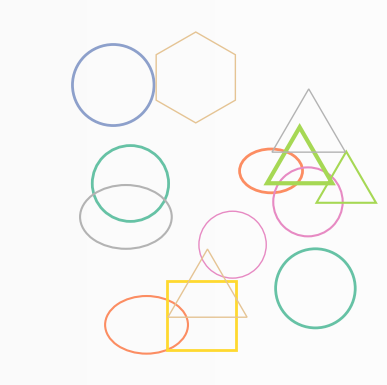[{"shape": "circle", "thickness": 2, "radius": 0.49, "center": [0.337, 0.523]}, {"shape": "circle", "thickness": 2, "radius": 0.51, "center": [0.814, 0.251]}, {"shape": "oval", "thickness": 1.5, "radius": 0.53, "center": [0.378, 0.156]}, {"shape": "oval", "thickness": 2, "radius": 0.41, "center": [0.699, 0.556]}, {"shape": "circle", "thickness": 2, "radius": 0.53, "center": [0.292, 0.779]}, {"shape": "circle", "thickness": 1.5, "radius": 0.45, "center": [0.795, 0.476]}, {"shape": "circle", "thickness": 1, "radius": 0.43, "center": [0.6, 0.364]}, {"shape": "triangle", "thickness": 1.5, "radius": 0.44, "center": [0.894, 0.518]}, {"shape": "triangle", "thickness": 3, "radius": 0.49, "center": [0.773, 0.573]}, {"shape": "square", "thickness": 2, "radius": 0.45, "center": [0.52, 0.181]}, {"shape": "triangle", "thickness": 1, "radius": 0.59, "center": [0.535, 0.235]}, {"shape": "hexagon", "thickness": 1, "radius": 0.59, "center": [0.505, 0.799]}, {"shape": "triangle", "thickness": 1, "radius": 0.55, "center": [0.797, 0.66]}, {"shape": "oval", "thickness": 1.5, "radius": 0.59, "center": [0.325, 0.437]}]